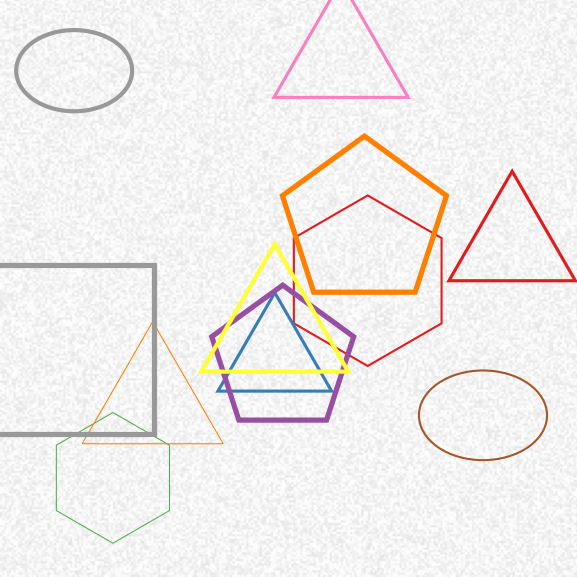[{"shape": "triangle", "thickness": 1.5, "radius": 0.63, "center": [0.887, 0.576]}, {"shape": "hexagon", "thickness": 1, "radius": 0.74, "center": [0.637, 0.513]}, {"shape": "triangle", "thickness": 1.5, "radius": 0.57, "center": [0.476, 0.379]}, {"shape": "hexagon", "thickness": 0.5, "radius": 0.57, "center": [0.196, 0.172]}, {"shape": "pentagon", "thickness": 2.5, "radius": 0.65, "center": [0.49, 0.376]}, {"shape": "triangle", "thickness": 0.5, "radius": 0.7, "center": [0.264, 0.301]}, {"shape": "pentagon", "thickness": 2.5, "radius": 0.75, "center": [0.631, 0.614]}, {"shape": "triangle", "thickness": 2, "radius": 0.73, "center": [0.476, 0.429]}, {"shape": "oval", "thickness": 1, "radius": 0.55, "center": [0.836, 0.28]}, {"shape": "triangle", "thickness": 1.5, "radius": 0.67, "center": [0.591, 0.898]}, {"shape": "oval", "thickness": 2, "radius": 0.5, "center": [0.128, 0.877]}, {"shape": "square", "thickness": 2.5, "radius": 0.73, "center": [0.121, 0.394]}]